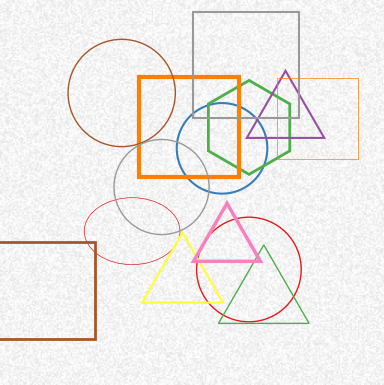[{"shape": "oval", "thickness": 0.5, "radius": 0.62, "center": [0.343, 0.4]}, {"shape": "circle", "thickness": 1, "radius": 0.68, "center": [0.647, 0.3]}, {"shape": "circle", "thickness": 1.5, "radius": 0.59, "center": [0.577, 0.615]}, {"shape": "triangle", "thickness": 1, "radius": 0.68, "center": [0.685, 0.228]}, {"shape": "hexagon", "thickness": 2, "radius": 0.61, "center": [0.647, 0.669]}, {"shape": "triangle", "thickness": 1.5, "radius": 0.58, "center": [0.742, 0.7]}, {"shape": "square", "thickness": 0.5, "radius": 0.52, "center": [0.824, 0.691]}, {"shape": "square", "thickness": 3, "radius": 0.65, "center": [0.49, 0.67]}, {"shape": "triangle", "thickness": 1.5, "radius": 0.61, "center": [0.474, 0.275]}, {"shape": "square", "thickness": 2, "radius": 0.63, "center": [0.122, 0.246]}, {"shape": "circle", "thickness": 1, "radius": 0.7, "center": [0.316, 0.758]}, {"shape": "triangle", "thickness": 2.5, "radius": 0.5, "center": [0.59, 0.371]}, {"shape": "circle", "thickness": 1, "radius": 0.62, "center": [0.42, 0.514]}, {"shape": "square", "thickness": 1.5, "radius": 0.69, "center": [0.639, 0.83]}]